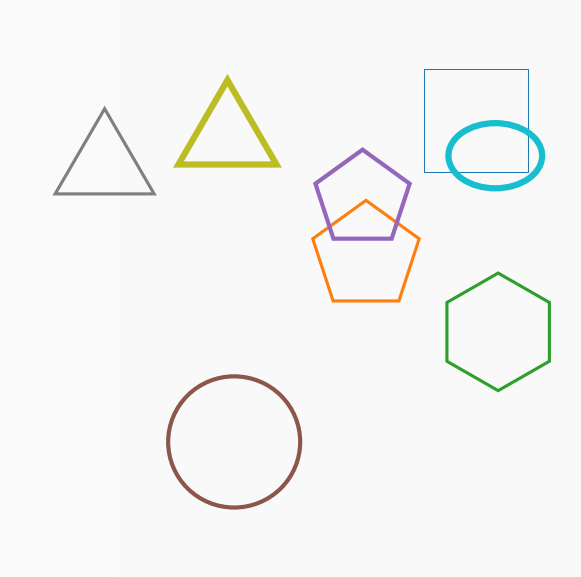[{"shape": "square", "thickness": 0.5, "radius": 0.45, "center": [0.819, 0.79]}, {"shape": "pentagon", "thickness": 1.5, "radius": 0.48, "center": [0.63, 0.556]}, {"shape": "hexagon", "thickness": 1.5, "radius": 0.51, "center": [0.857, 0.424]}, {"shape": "pentagon", "thickness": 2, "radius": 0.43, "center": [0.624, 0.655]}, {"shape": "circle", "thickness": 2, "radius": 0.57, "center": [0.403, 0.234]}, {"shape": "triangle", "thickness": 1.5, "radius": 0.49, "center": [0.18, 0.713]}, {"shape": "triangle", "thickness": 3, "radius": 0.49, "center": [0.391, 0.763]}, {"shape": "oval", "thickness": 3, "radius": 0.4, "center": [0.852, 0.729]}]